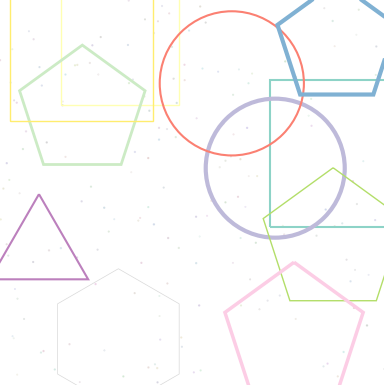[{"shape": "square", "thickness": 1.5, "radius": 0.96, "center": [0.892, 0.601]}, {"shape": "square", "thickness": 1, "radius": 0.76, "center": [0.311, 0.879]}, {"shape": "circle", "thickness": 3, "radius": 0.9, "center": [0.715, 0.563]}, {"shape": "circle", "thickness": 1.5, "radius": 0.94, "center": [0.602, 0.783]}, {"shape": "pentagon", "thickness": 3, "radius": 0.81, "center": [0.875, 0.885]}, {"shape": "pentagon", "thickness": 1, "radius": 0.95, "center": [0.865, 0.373]}, {"shape": "pentagon", "thickness": 2.5, "radius": 0.94, "center": [0.764, 0.13]}, {"shape": "hexagon", "thickness": 0.5, "radius": 0.91, "center": [0.307, 0.12]}, {"shape": "triangle", "thickness": 1.5, "radius": 0.74, "center": [0.101, 0.348]}, {"shape": "pentagon", "thickness": 2, "radius": 0.86, "center": [0.214, 0.711]}, {"shape": "square", "thickness": 1, "radius": 0.93, "center": [0.212, 0.873]}]